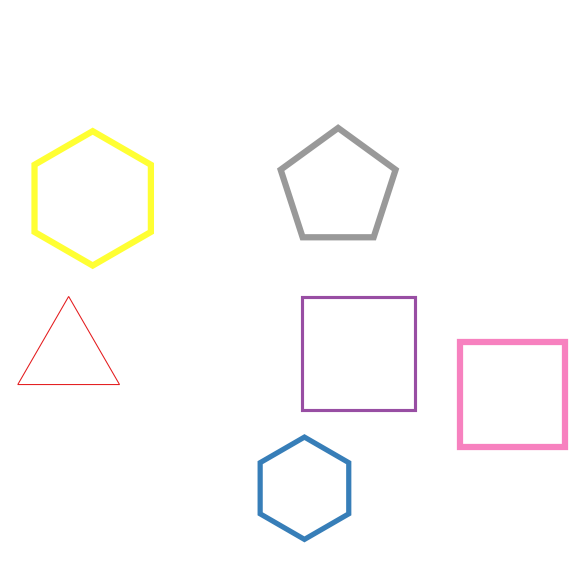[{"shape": "triangle", "thickness": 0.5, "radius": 0.51, "center": [0.119, 0.384]}, {"shape": "hexagon", "thickness": 2.5, "radius": 0.44, "center": [0.527, 0.154]}, {"shape": "square", "thickness": 1.5, "radius": 0.49, "center": [0.62, 0.387]}, {"shape": "hexagon", "thickness": 3, "radius": 0.58, "center": [0.161, 0.656]}, {"shape": "square", "thickness": 3, "radius": 0.45, "center": [0.887, 0.317]}, {"shape": "pentagon", "thickness": 3, "radius": 0.52, "center": [0.586, 0.673]}]